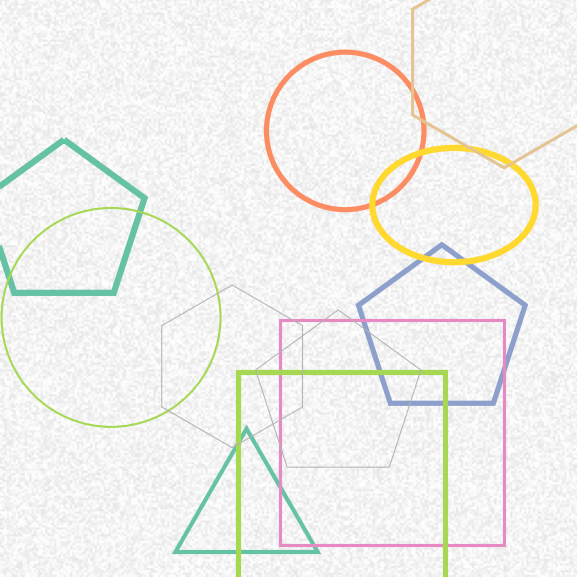[{"shape": "pentagon", "thickness": 3, "radius": 0.73, "center": [0.111, 0.611]}, {"shape": "triangle", "thickness": 2, "radius": 0.71, "center": [0.427, 0.114]}, {"shape": "circle", "thickness": 2.5, "radius": 0.68, "center": [0.598, 0.772]}, {"shape": "pentagon", "thickness": 2.5, "radius": 0.76, "center": [0.765, 0.424]}, {"shape": "square", "thickness": 1.5, "radius": 0.97, "center": [0.679, 0.251]}, {"shape": "square", "thickness": 2.5, "radius": 0.9, "center": [0.591, 0.175]}, {"shape": "circle", "thickness": 1, "radius": 0.95, "center": [0.192, 0.449]}, {"shape": "oval", "thickness": 3, "radius": 0.71, "center": [0.786, 0.644]}, {"shape": "hexagon", "thickness": 1.5, "radius": 0.92, "center": [0.873, 0.892]}, {"shape": "pentagon", "thickness": 0.5, "radius": 0.75, "center": [0.586, 0.312]}, {"shape": "hexagon", "thickness": 0.5, "radius": 0.7, "center": [0.402, 0.365]}]